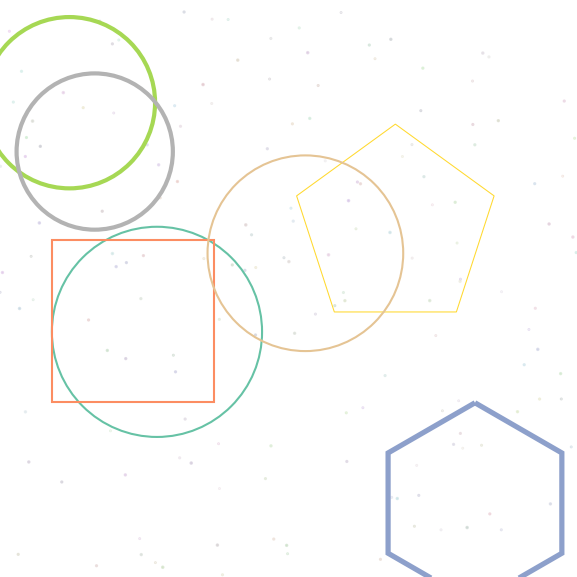[{"shape": "circle", "thickness": 1, "radius": 0.91, "center": [0.272, 0.424]}, {"shape": "square", "thickness": 1, "radius": 0.7, "center": [0.23, 0.443]}, {"shape": "hexagon", "thickness": 2.5, "radius": 0.87, "center": [0.822, 0.128]}, {"shape": "circle", "thickness": 2, "radius": 0.74, "center": [0.12, 0.821]}, {"shape": "pentagon", "thickness": 0.5, "radius": 0.9, "center": [0.685, 0.604]}, {"shape": "circle", "thickness": 1, "radius": 0.85, "center": [0.529, 0.561]}, {"shape": "circle", "thickness": 2, "radius": 0.68, "center": [0.164, 0.737]}]